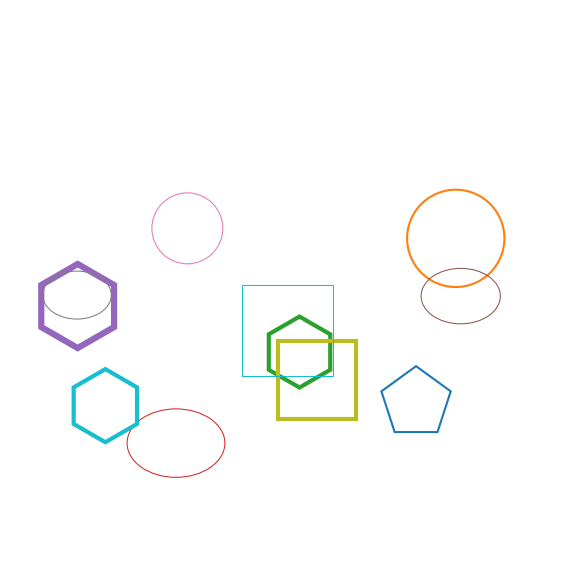[{"shape": "pentagon", "thickness": 1, "radius": 0.32, "center": [0.72, 0.302]}, {"shape": "circle", "thickness": 1, "radius": 0.42, "center": [0.789, 0.586]}, {"shape": "hexagon", "thickness": 2, "radius": 0.31, "center": [0.519, 0.39]}, {"shape": "oval", "thickness": 0.5, "radius": 0.42, "center": [0.305, 0.232]}, {"shape": "hexagon", "thickness": 3, "radius": 0.36, "center": [0.134, 0.469]}, {"shape": "oval", "thickness": 0.5, "radius": 0.34, "center": [0.798, 0.486]}, {"shape": "circle", "thickness": 0.5, "radius": 0.31, "center": [0.324, 0.604]}, {"shape": "oval", "thickness": 0.5, "radius": 0.3, "center": [0.133, 0.488]}, {"shape": "square", "thickness": 2, "radius": 0.34, "center": [0.549, 0.341]}, {"shape": "square", "thickness": 0.5, "radius": 0.39, "center": [0.498, 0.427]}, {"shape": "hexagon", "thickness": 2, "radius": 0.32, "center": [0.182, 0.297]}]